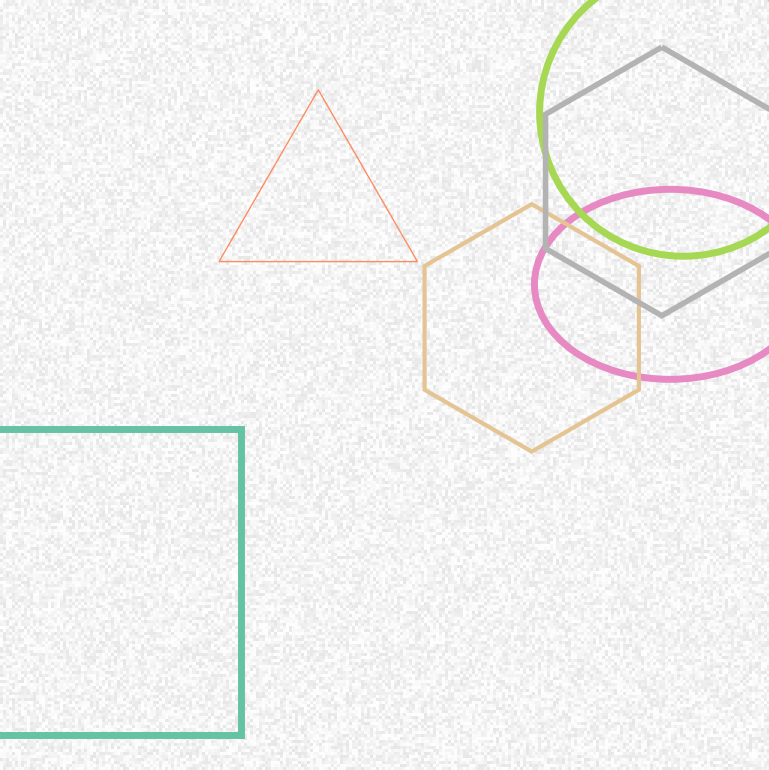[{"shape": "square", "thickness": 2.5, "radius": 0.99, "center": [0.115, 0.244]}, {"shape": "triangle", "thickness": 0.5, "radius": 0.74, "center": [0.413, 0.735]}, {"shape": "oval", "thickness": 2.5, "radius": 0.88, "center": [0.87, 0.631]}, {"shape": "circle", "thickness": 2.5, "radius": 0.93, "center": [0.888, 0.854]}, {"shape": "hexagon", "thickness": 1.5, "radius": 0.8, "center": [0.691, 0.574]}, {"shape": "hexagon", "thickness": 2, "radius": 0.87, "center": [0.86, 0.764]}]